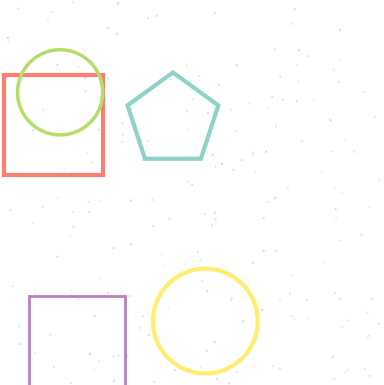[{"shape": "pentagon", "thickness": 3, "radius": 0.62, "center": [0.449, 0.688]}, {"shape": "square", "thickness": 3, "radius": 0.64, "center": [0.138, 0.675]}, {"shape": "circle", "thickness": 2.5, "radius": 0.55, "center": [0.156, 0.76]}, {"shape": "square", "thickness": 2, "radius": 0.62, "center": [0.201, 0.105]}, {"shape": "circle", "thickness": 3, "radius": 0.68, "center": [0.533, 0.166]}]